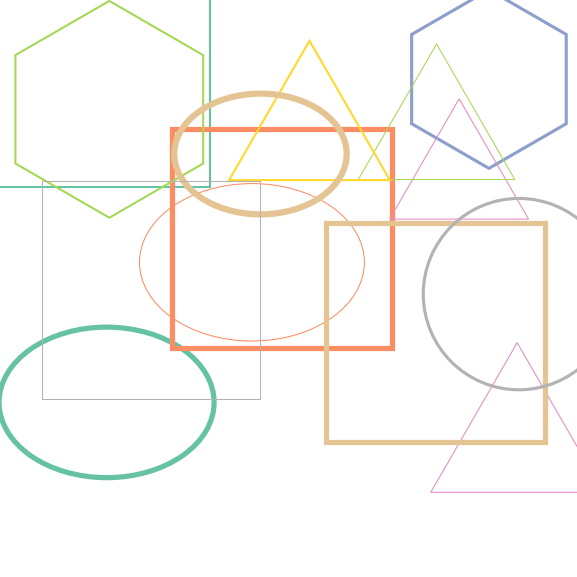[{"shape": "square", "thickness": 1, "radius": 0.92, "center": [0.181, 0.858]}, {"shape": "oval", "thickness": 2.5, "radius": 0.93, "center": [0.185, 0.302]}, {"shape": "oval", "thickness": 0.5, "radius": 0.97, "center": [0.436, 0.545]}, {"shape": "square", "thickness": 2.5, "radius": 0.95, "center": [0.488, 0.587]}, {"shape": "hexagon", "thickness": 1.5, "radius": 0.77, "center": [0.847, 0.862]}, {"shape": "triangle", "thickness": 0.5, "radius": 0.69, "center": [0.795, 0.689]}, {"shape": "triangle", "thickness": 0.5, "radius": 0.86, "center": [0.895, 0.233]}, {"shape": "triangle", "thickness": 0.5, "radius": 0.78, "center": [0.756, 0.766]}, {"shape": "hexagon", "thickness": 1, "radius": 0.94, "center": [0.189, 0.81]}, {"shape": "triangle", "thickness": 1, "radius": 0.8, "center": [0.536, 0.768]}, {"shape": "square", "thickness": 2.5, "radius": 0.95, "center": [0.754, 0.424]}, {"shape": "oval", "thickness": 3, "radius": 0.75, "center": [0.451, 0.732]}, {"shape": "square", "thickness": 0.5, "radius": 0.95, "center": [0.261, 0.497]}, {"shape": "circle", "thickness": 1.5, "radius": 0.83, "center": [0.899, 0.49]}]